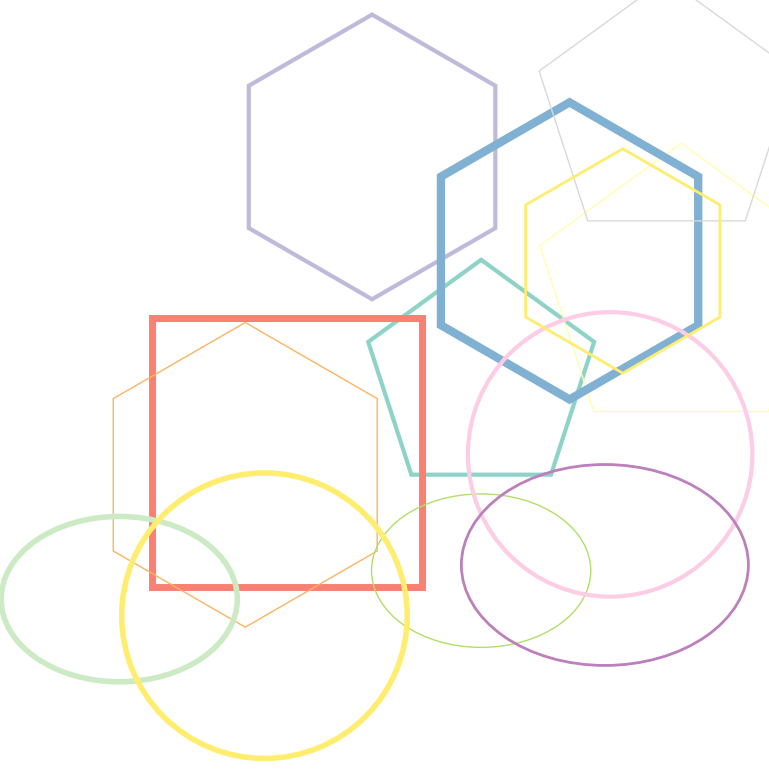[{"shape": "pentagon", "thickness": 1.5, "radius": 0.77, "center": [0.625, 0.508]}, {"shape": "pentagon", "thickness": 0.5, "radius": 0.96, "center": [0.884, 0.621]}, {"shape": "hexagon", "thickness": 1.5, "radius": 0.92, "center": [0.483, 0.796]}, {"shape": "square", "thickness": 2.5, "radius": 0.88, "center": [0.373, 0.412]}, {"shape": "hexagon", "thickness": 3, "radius": 0.96, "center": [0.74, 0.674]}, {"shape": "hexagon", "thickness": 0.5, "radius": 0.99, "center": [0.318, 0.383]}, {"shape": "oval", "thickness": 0.5, "radius": 0.71, "center": [0.625, 0.259]}, {"shape": "circle", "thickness": 1.5, "radius": 0.92, "center": [0.792, 0.41]}, {"shape": "pentagon", "thickness": 0.5, "radius": 0.87, "center": [0.866, 0.854]}, {"shape": "oval", "thickness": 1, "radius": 0.93, "center": [0.786, 0.266]}, {"shape": "oval", "thickness": 2, "radius": 0.77, "center": [0.155, 0.222]}, {"shape": "circle", "thickness": 2, "radius": 0.93, "center": [0.343, 0.2]}, {"shape": "hexagon", "thickness": 1, "radius": 0.73, "center": [0.809, 0.661]}]